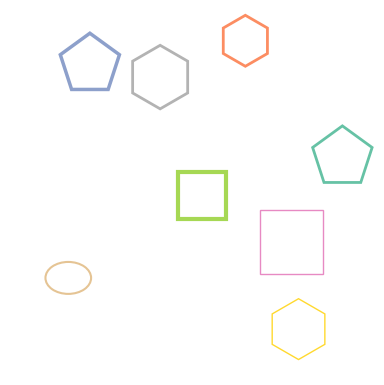[{"shape": "pentagon", "thickness": 2, "radius": 0.41, "center": [0.889, 0.592]}, {"shape": "hexagon", "thickness": 2, "radius": 0.33, "center": [0.637, 0.894]}, {"shape": "pentagon", "thickness": 2.5, "radius": 0.4, "center": [0.233, 0.833]}, {"shape": "square", "thickness": 1, "radius": 0.41, "center": [0.758, 0.372]}, {"shape": "square", "thickness": 3, "radius": 0.31, "center": [0.525, 0.492]}, {"shape": "hexagon", "thickness": 1, "radius": 0.39, "center": [0.775, 0.145]}, {"shape": "oval", "thickness": 1.5, "radius": 0.3, "center": [0.177, 0.278]}, {"shape": "hexagon", "thickness": 2, "radius": 0.41, "center": [0.416, 0.8]}]